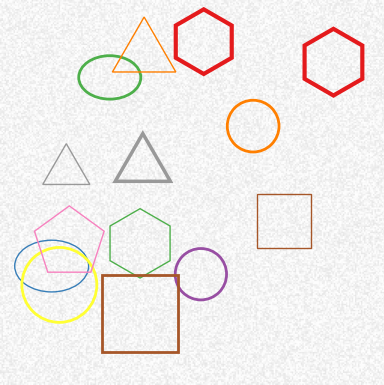[{"shape": "hexagon", "thickness": 3, "radius": 0.43, "center": [0.866, 0.839]}, {"shape": "hexagon", "thickness": 3, "radius": 0.42, "center": [0.529, 0.892]}, {"shape": "oval", "thickness": 1, "radius": 0.48, "center": [0.134, 0.309]}, {"shape": "hexagon", "thickness": 1, "radius": 0.45, "center": [0.364, 0.368]}, {"shape": "oval", "thickness": 2, "radius": 0.4, "center": [0.285, 0.799]}, {"shape": "circle", "thickness": 2, "radius": 0.33, "center": [0.522, 0.288]}, {"shape": "triangle", "thickness": 1, "radius": 0.48, "center": [0.374, 0.861]}, {"shape": "circle", "thickness": 2, "radius": 0.34, "center": [0.658, 0.672]}, {"shape": "circle", "thickness": 2, "radius": 0.49, "center": [0.154, 0.26]}, {"shape": "square", "thickness": 2, "radius": 0.49, "center": [0.363, 0.186]}, {"shape": "square", "thickness": 1, "radius": 0.35, "center": [0.737, 0.427]}, {"shape": "pentagon", "thickness": 1, "radius": 0.48, "center": [0.18, 0.37]}, {"shape": "triangle", "thickness": 1, "radius": 0.35, "center": [0.172, 0.556]}, {"shape": "triangle", "thickness": 2.5, "radius": 0.41, "center": [0.371, 0.57]}]